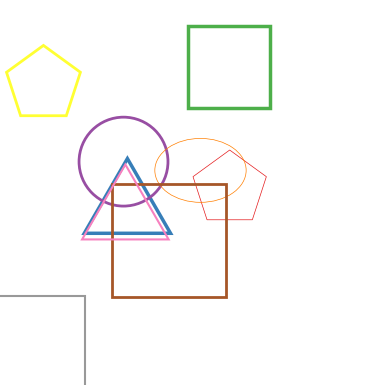[{"shape": "pentagon", "thickness": 0.5, "radius": 0.5, "center": [0.597, 0.51]}, {"shape": "triangle", "thickness": 2.5, "radius": 0.65, "center": [0.331, 0.459]}, {"shape": "square", "thickness": 2.5, "radius": 0.54, "center": [0.595, 0.826]}, {"shape": "circle", "thickness": 2, "radius": 0.58, "center": [0.321, 0.58]}, {"shape": "oval", "thickness": 0.5, "radius": 0.59, "center": [0.521, 0.557]}, {"shape": "pentagon", "thickness": 2, "radius": 0.5, "center": [0.113, 0.781]}, {"shape": "square", "thickness": 2, "radius": 0.74, "center": [0.439, 0.375]}, {"shape": "triangle", "thickness": 1.5, "radius": 0.65, "center": [0.326, 0.443]}, {"shape": "square", "thickness": 1.5, "radius": 0.59, "center": [0.101, 0.113]}]